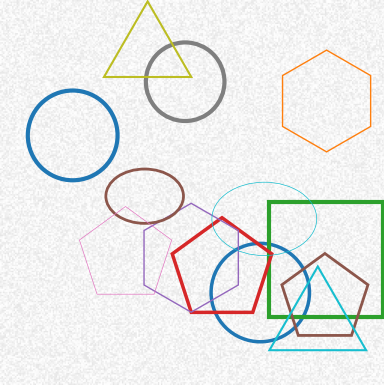[{"shape": "circle", "thickness": 3, "radius": 0.58, "center": [0.189, 0.648]}, {"shape": "circle", "thickness": 2.5, "radius": 0.64, "center": [0.676, 0.24]}, {"shape": "hexagon", "thickness": 1, "radius": 0.66, "center": [0.848, 0.738]}, {"shape": "square", "thickness": 3, "radius": 0.74, "center": [0.847, 0.326]}, {"shape": "pentagon", "thickness": 2.5, "radius": 0.68, "center": [0.577, 0.299]}, {"shape": "hexagon", "thickness": 1, "radius": 0.71, "center": [0.497, 0.331]}, {"shape": "pentagon", "thickness": 2, "radius": 0.59, "center": [0.844, 0.224]}, {"shape": "oval", "thickness": 2, "radius": 0.5, "center": [0.376, 0.49]}, {"shape": "pentagon", "thickness": 0.5, "radius": 0.63, "center": [0.326, 0.338]}, {"shape": "circle", "thickness": 3, "radius": 0.51, "center": [0.481, 0.788]}, {"shape": "triangle", "thickness": 1.5, "radius": 0.65, "center": [0.383, 0.865]}, {"shape": "oval", "thickness": 0.5, "radius": 0.68, "center": [0.686, 0.431]}, {"shape": "triangle", "thickness": 1.5, "radius": 0.72, "center": [0.825, 0.163]}]